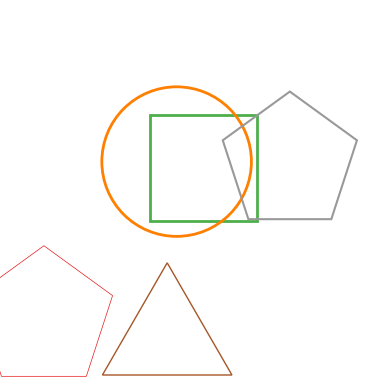[{"shape": "pentagon", "thickness": 0.5, "radius": 0.94, "center": [0.114, 0.174]}, {"shape": "square", "thickness": 2, "radius": 0.69, "center": [0.53, 0.564]}, {"shape": "circle", "thickness": 2, "radius": 0.97, "center": [0.459, 0.58]}, {"shape": "triangle", "thickness": 1, "radius": 0.97, "center": [0.434, 0.123]}, {"shape": "pentagon", "thickness": 1.5, "radius": 0.92, "center": [0.753, 0.579]}]